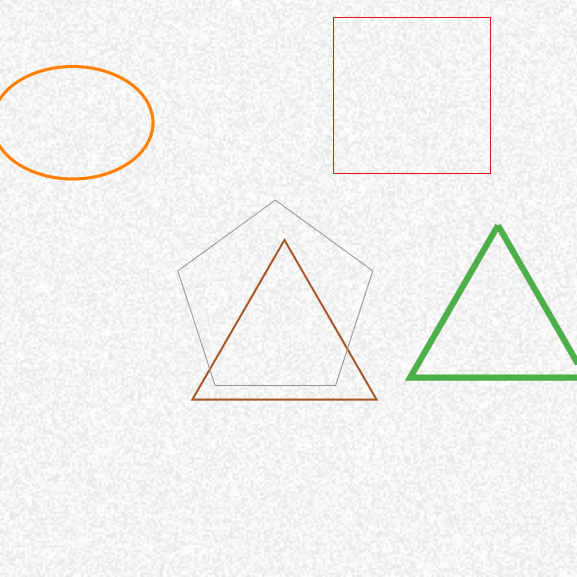[{"shape": "square", "thickness": 0.5, "radius": 0.68, "center": [0.712, 0.835]}, {"shape": "triangle", "thickness": 3, "radius": 0.88, "center": [0.862, 0.433]}, {"shape": "oval", "thickness": 1.5, "radius": 0.7, "center": [0.126, 0.787]}, {"shape": "triangle", "thickness": 1, "radius": 0.92, "center": [0.493, 0.399]}, {"shape": "pentagon", "thickness": 0.5, "radius": 0.89, "center": [0.477, 0.475]}]